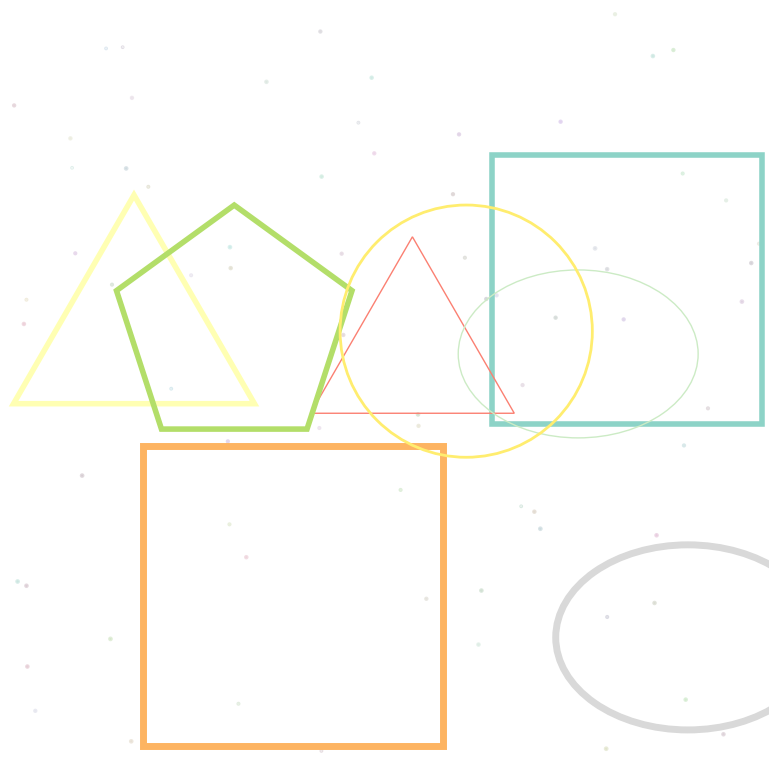[{"shape": "square", "thickness": 2, "radius": 0.87, "center": [0.814, 0.624]}, {"shape": "triangle", "thickness": 2, "radius": 0.9, "center": [0.174, 0.566]}, {"shape": "triangle", "thickness": 0.5, "radius": 0.76, "center": [0.536, 0.54]}, {"shape": "square", "thickness": 2.5, "radius": 0.98, "center": [0.381, 0.226]}, {"shape": "pentagon", "thickness": 2, "radius": 0.8, "center": [0.304, 0.573]}, {"shape": "oval", "thickness": 2.5, "radius": 0.86, "center": [0.893, 0.172]}, {"shape": "oval", "thickness": 0.5, "radius": 0.78, "center": [0.751, 0.54]}, {"shape": "circle", "thickness": 1, "radius": 0.82, "center": [0.605, 0.57]}]